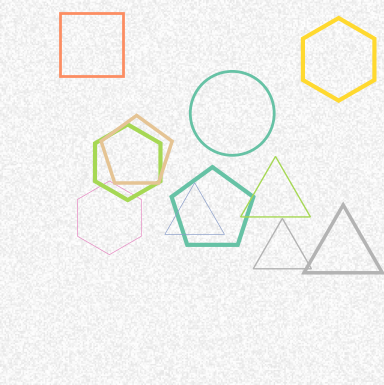[{"shape": "circle", "thickness": 2, "radius": 0.54, "center": [0.603, 0.706]}, {"shape": "pentagon", "thickness": 3, "radius": 0.56, "center": [0.552, 0.454]}, {"shape": "square", "thickness": 2, "radius": 0.41, "center": [0.238, 0.884]}, {"shape": "triangle", "thickness": 0.5, "radius": 0.45, "center": [0.506, 0.436]}, {"shape": "hexagon", "thickness": 0.5, "radius": 0.48, "center": [0.284, 0.434]}, {"shape": "triangle", "thickness": 1, "radius": 0.52, "center": [0.716, 0.489]}, {"shape": "hexagon", "thickness": 3, "radius": 0.49, "center": [0.332, 0.579]}, {"shape": "hexagon", "thickness": 3, "radius": 0.54, "center": [0.88, 0.846]}, {"shape": "pentagon", "thickness": 2.5, "radius": 0.48, "center": [0.355, 0.603]}, {"shape": "triangle", "thickness": 2.5, "radius": 0.59, "center": [0.891, 0.35]}, {"shape": "triangle", "thickness": 1, "radius": 0.44, "center": [0.733, 0.345]}]